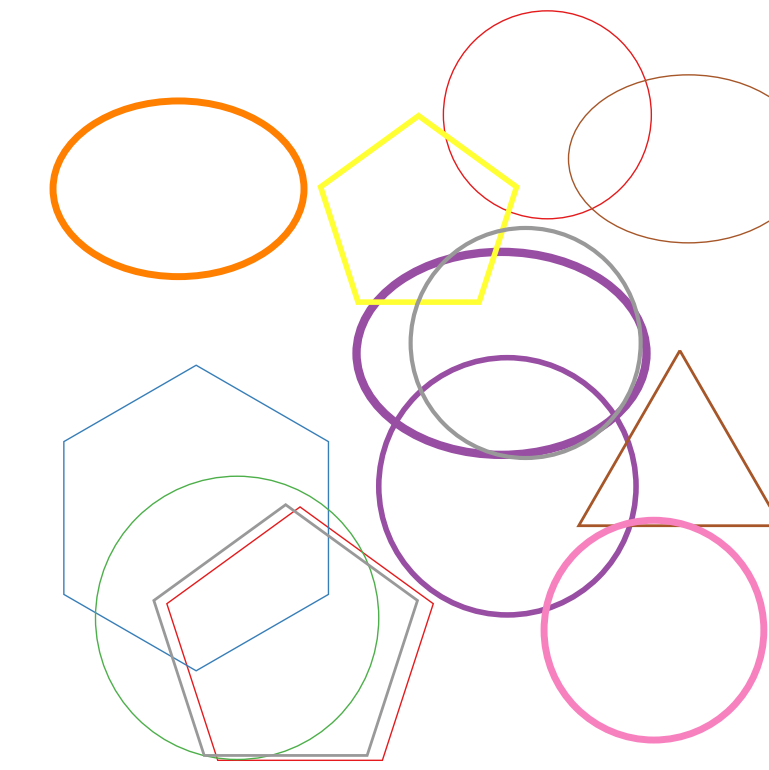[{"shape": "pentagon", "thickness": 0.5, "radius": 0.91, "center": [0.39, 0.16]}, {"shape": "circle", "thickness": 0.5, "radius": 0.68, "center": [0.711, 0.851]}, {"shape": "hexagon", "thickness": 0.5, "radius": 0.99, "center": [0.255, 0.327]}, {"shape": "circle", "thickness": 0.5, "radius": 0.92, "center": [0.308, 0.198]}, {"shape": "oval", "thickness": 3, "radius": 0.94, "center": [0.651, 0.541]}, {"shape": "circle", "thickness": 2, "radius": 0.84, "center": [0.659, 0.368]}, {"shape": "oval", "thickness": 2.5, "radius": 0.81, "center": [0.232, 0.755]}, {"shape": "pentagon", "thickness": 2, "radius": 0.67, "center": [0.544, 0.716]}, {"shape": "oval", "thickness": 0.5, "radius": 0.78, "center": [0.894, 0.794]}, {"shape": "triangle", "thickness": 1, "radius": 0.76, "center": [0.883, 0.393]}, {"shape": "circle", "thickness": 2.5, "radius": 0.71, "center": [0.849, 0.182]}, {"shape": "pentagon", "thickness": 1, "radius": 0.9, "center": [0.371, 0.165]}, {"shape": "circle", "thickness": 1.5, "radius": 0.75, "center": [0.683, 0.555]}]